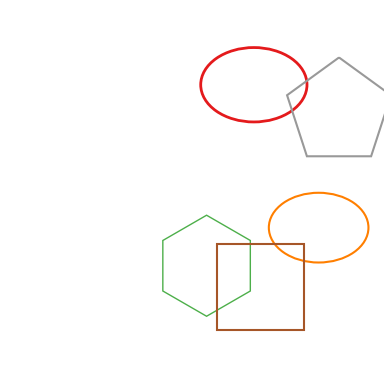[{"shape": "oval", "thickness": 2, "radius": 0.69, "center": [0.659, 0.78]}, {"shape": "hexagon", "thickness": 1, "radius": 0.66, "center": [0.537, 0.31]}, {"shape": "oval", "thickness": 1.5, "radius": 0.65, "center": [0.828, 0.409]}, {"shape": "square", "thickness": 1.5, "radius": 0.56, "center": [0.677, 0.254]}, {"shape": "pentagon", "thickness": 1.5, "radius": 0.71, "center": [0.881, 0.709]}]